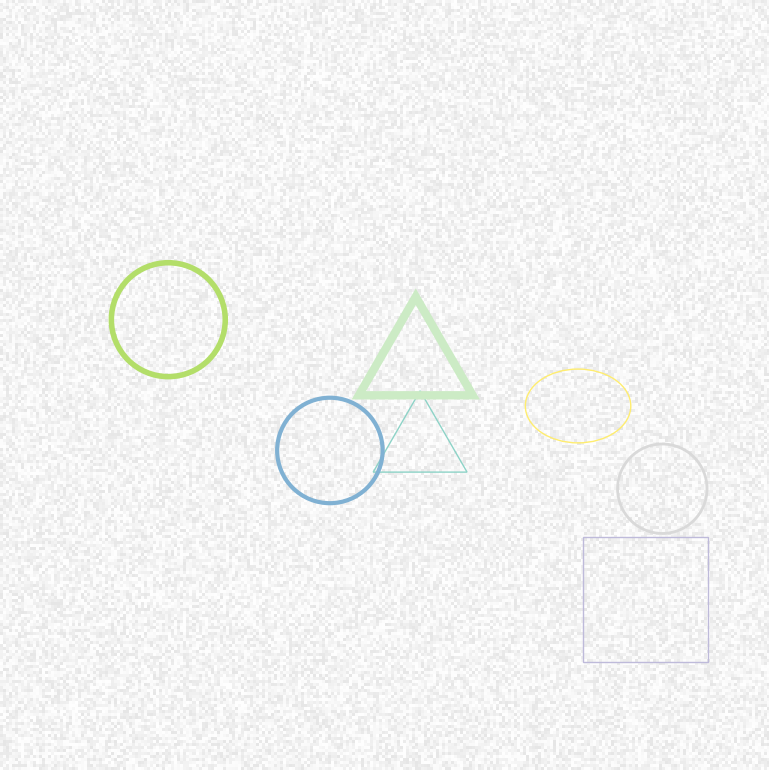[{"shape": "triangle", "thickness": 0.5, "radius": 0.35, "center": [0.546, 0.422]}, {"shape": "square", "thickness": 0.5, "radius": 0.4, "center": [0.838, 0.221]}, {"shape": "circle", "thickness": 1.5, "radius": 0.34, "center": [0.428, 0.415]}, {"shape": "circle", "thickness": 2, "radius": 0.37, "center": [0.219, 0.585]}, {"shape": "circle", "thickness": 1, "radius": 0.29, "center": [0.86, 0.365]}, {"shape": "triangle", "thickness": 3, "radius": 0.43, "center": [0.54, 0.529]}, {"shape": "oval", "thickness": 0.5, "radius": 0.34, "center": [0.751, 0.473]}]